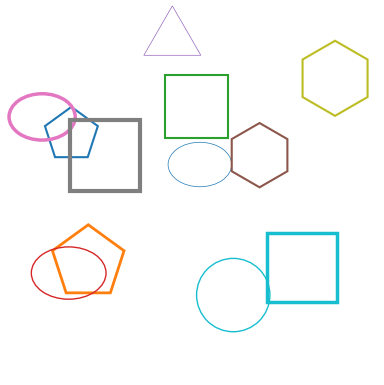[{"shape": "pentagon", "thickness": 1.5, "radius": 0.36, "center": [0.185, 0.65]}, {"shape": "oval", "thickness": 0.5, "radius": 0.41, "center": [0.519, 0.573]}, {"shape": "pentagon", "thickness": 2, "radius": 0.49, "center": [0.229, 0.318]}, {"shape": "square", "thickness": 1.5, "radius": 0.41, "center": [0.511, 0.724]}, {"shape": "oval", "thickness": 1, "radius": 0.49, "center": [0.178, 0.291]}, {"shape": "triangle", "thickness": 0.5, "radius": 0.43, "center": [0.448, 0.899]}, {"shape": "hexagon", "thickness": 1.5, "radius": 0.42, "center": [0.674, 0.597]}, {"shape": "oval", "thickness": 2.5, "radius": 0.43, "center": [0.109, 0.696]}, {"shape": "square", "thickness": 3, "radius": 0.46, "center": [0.272, 0.596]}, {"shape": "hexagon", "thickness": 1.5, "radius": 0.49, "center": [0.87, 0.797]}, {"shape": "circle", "thickness": 1, "radius": 0.48, "center": [0.606, 0.234]}, {"shape": "square", "thickness": 2.5, "radius": 0.45, "center": [0.785, 0.306]}]